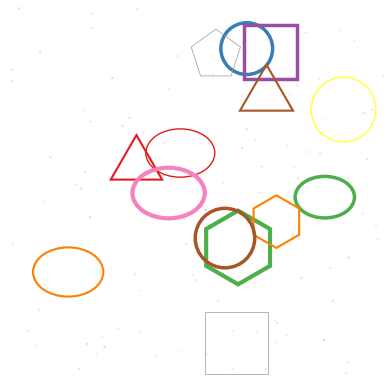[{"shape": "oval", "thickness": 1, "radius": 0.45, "center": [0.468, 0.603]}, {"shape": "triangle", "thickness": 1.5, "radius": 0.39, "center": [0.354, 0.572]}, {"shape": "circle", "thickness": 2.5, "radius": 0.34, "center": [0.641, 0.874]}, {"shape": "oval", "thickness": 2.5, "radius": 0.39, "center": [0.844, 0.488]}, {"shape": "hexagon", "thickness": 3, "radius": 0.48, "center": [0.618, 0.357]}, {"shape": "square", "thickness": 2.5, "radius": 0.34, "center": [0.701, 0.865]}, {"shape": "hexagon", "thickness": 1.5, "radius": 0.34, "center": [0.718, 0.424]}, {"shape": "oval", "thickness": 1.5, "radius": 0.46, "center": [0.177, 0.294]}, {"shape": "circle", "thickness": 1, "radius": 0.42, "center": [0.892, 0.715]}, {"shape": "circle", "thickness": 2.5, "radius": 0.39, "center": [0.584, 0.382]}, {"shape": "triangle", "thickness": 1.5, "radius": 0.4, "center": [0.692, 0.752]}, {"shape": "oval", "thickness": 3, "radius": 0.47, "center": [0.438, 0.499]}, {"shape": "square", "thickness": 0.5, "radius": 0.41, "center": [0.615, 0.109]}, {"shape": "pentagon", "thickness": 0.5, "radius": 0.34, "center": [0.561, 0.857]}]